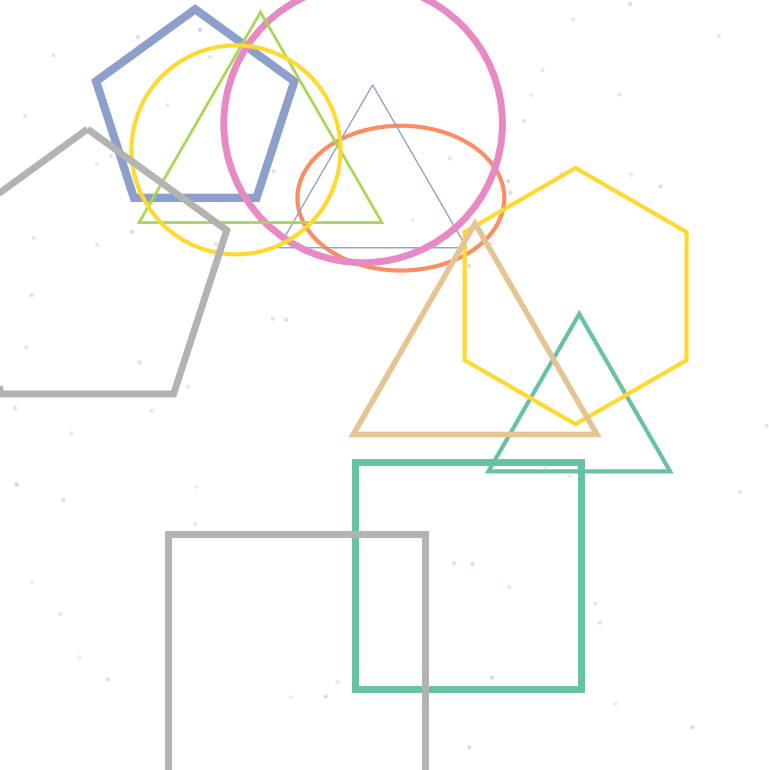[{"shape": "triangle", "thickness": 1.5, "radius": 0.68, "center": [0.752, 0.456]}, {"shape": "square", "thickness": 2.5, "radius": 0.74, "center": [0.608, 0.253]}, {"shape": "oval", "thickness": 1.5, "radius": 0.67, "center": [0.521, 0.743]}, {"shape": "triangle", "thickness": 0.5, "radius": 0.71, "center": [0.484, 0.749]}, {"shape": "pentagon", "thickness": 3, "radius": 0.68, "center": [0.254, 0.853]}, {"shape": "circle", "thickness": 2.5, "radius": 0.9, "center": [0.472, 0.84]}, {"shape": "triangle", "thickness": 1, "radius": 0.91, "center": [0.338, 0.802]}, {"shape": "circle", "thickness": 1.5, "radius": 0.68, "center": [0.306, 0.805]}, {"shape": "hexagon", "thickness": 1.5, "radius": 0.83, "center": [0.748, 0.615]}, {"shape": "triangle", "thickness": 2, "radius": 0.91, "center": [0.617, 0.527]}, {"shape": "pentagon", "thickness": 2.5, "radius": 0.95, "center": [0.114, 0.642]}, {"shape": "square", "thickness": 2.5, "radius": 0.83, "center": [0.385, 0.139]}]